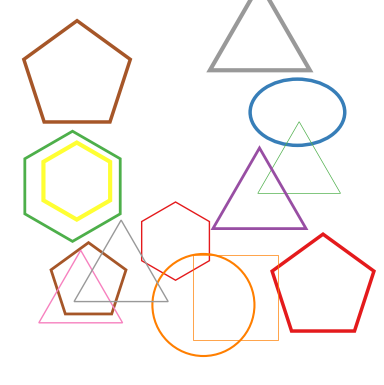[{"shape": "pentagon", "thickness": 2.5, "radius": 0.7, "center": [0.839, 0.253]}, {"shape": "hexagon", "thickness": 1, "radius": 0.51, "center": [0.456, 0.374]}, {"shape": "oval", "thickness": 2.5, "radius": 0.61, "center": [0.773, 0.708]}, {"shape": "triangle", "thickness": 0.5, "radius": 0.62, "center": [0.777, 0.56]}, {"shape": "hexagon", "thickness": 2, "radius": 0.72, "center": [0.188, 0.516]}, {"shape": "triangle", "thickness": 2, "radius": 0.7, "center": [0.674, 0.476]}, {"shape": "square", "thickness": 0.5, "radius": 0.55, "center": [0.612, 0.227]}, {"shape": "circle", "thickness": 1.5, "radius": 0.66, "center": [0.528, 0.208]}, {"shape": "hexagon", "thickness": 3, "radius": 0.5, "center": [0.199, 0.53]}, {"shape": "pentagon", "thickness": 2.5, "radius": 0.73, "center": [0.2, 0.801]}, {"shape": "pentagon", "thickness": 2, "radius": 0.51, "center": [0.23, 0.267]}, {"shape": "triangle", "thickness": 1, "radius": 0.63, "center": [0.21, 0.224]}, {"shape": "triangle", "thickness": 1, "radius": 0.71, "center": [0.315, 0.287]}, {"shape": "triangle", "thickness": 3, "radius": 0.75, "center": [0.675, 0.892]}]